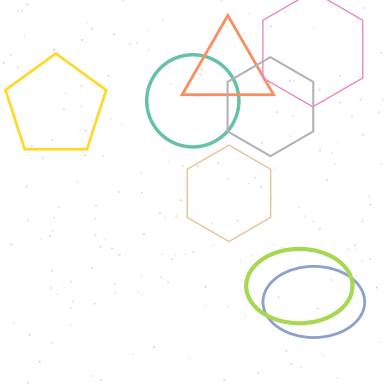[{"shape": "circle", "thickness": 2.5, "radius": 0.6, "center": [0.501, 0.738]}, {"shape": "triangle", "thickness": 2, "radius": 0.69, "center": [0.592, 0.823]}, {"shape": "oval", "thickness": 2, "radius": 0.66, "center": [0.815, 0.216]}, {"shape": "hexagon", "thickness": 1, "radius": 0.75, "center": [0.813, 0.872]}, {"shape": "oval", "thickness": 3, "radius": 0.69, "center": [0.778, 0.257]}, {"shape": "pentagon", "thickness": 2, "radius": 0.69, "center": [0.145, 0.724]}, {"shape": "hexagon", "thickness": 1, "radius": 0.63, "center": [0.595, 0.498]}, {"shape": "hexagon", "thickness": 1.5, "radius": 0.64, "center": [0.702, 0.723]}]